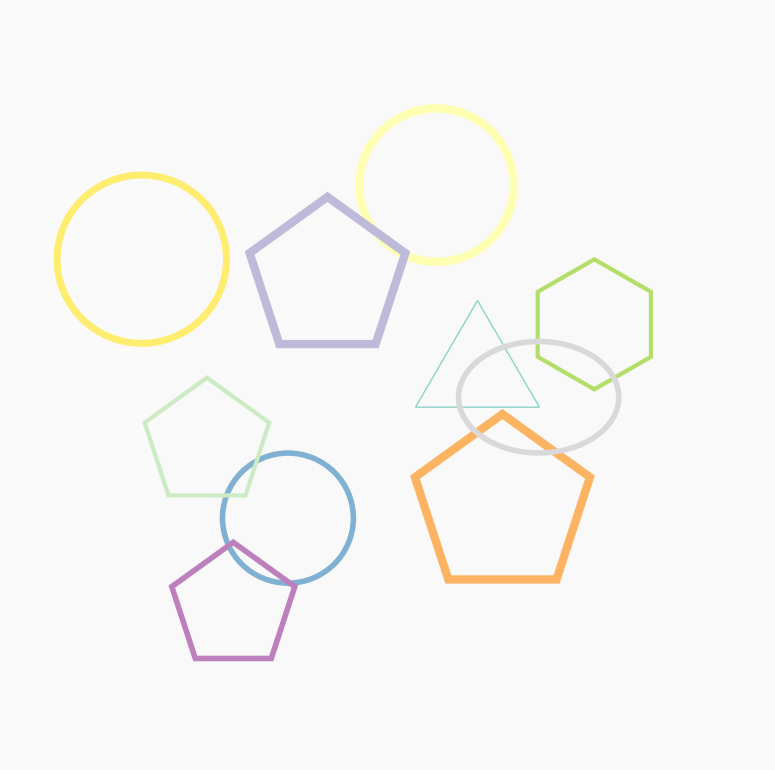[{"shape": "triangle", "thickness": 0.5, "radius": 0.46, "center": [0.616, 0.517]}, {"shape": "circle", "thickness": 3, "radius": 0.5, "center": [0.563, 0.76]}, {"shape": "pentagon", "thickness": 3, "radius": 0.53, "center": [0.423, 0.639]}, {"shape": "circle", "thickness": 2, "radius": 0.42, "center": [0.372, 0.327]}, {"shape": "pentagon", "thickness": 3, "radius": 0.59, "center": [0.648, 0.344]}, {"shape": "hexagon", "thickness": 1.5, "radius": 0.42, "center": [0.767, 0.579]}, {"shape": "oval", "thickness": 2, "radius": 0.52, "center": [0.695, 0.484]}, {"shape": "pentagon", "thickness": 2, "radius": 0.42, "center": [0.301, 0.212]}, {"shape": "pentagon", "thickness": 1.5, "radius": 0.42, "center": [0.267, 0.425]}, {"shape": "circle", "thickness": 2.5, "radius": 0.55, "center": [0.183, 0.663]}]